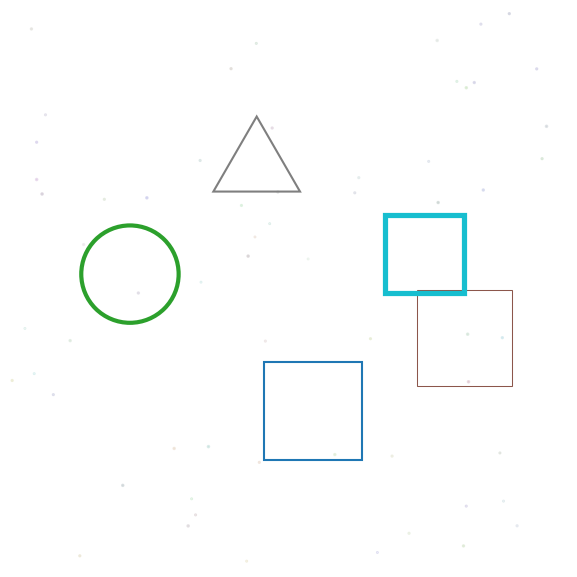[{"shape": "square", "thickness": 1, "radius": 0.42, "center": [0.542, 0.288]}, {"shape": "circle", "thickness": 2, "radius": 0.42, "center": [0.225, 0.524]}, {"shape": "square", "thickness": 0.5, "radius": 0.41, "center": [0.805, 0.414]}, {"shape": "triangle", "thickness": 1, "radius": 0.43, "center": [0.444, 0.711]}, {"shape": "square", "thickness": 2.5, "radius": 0.34, "center": [0.736, 0.559]}]